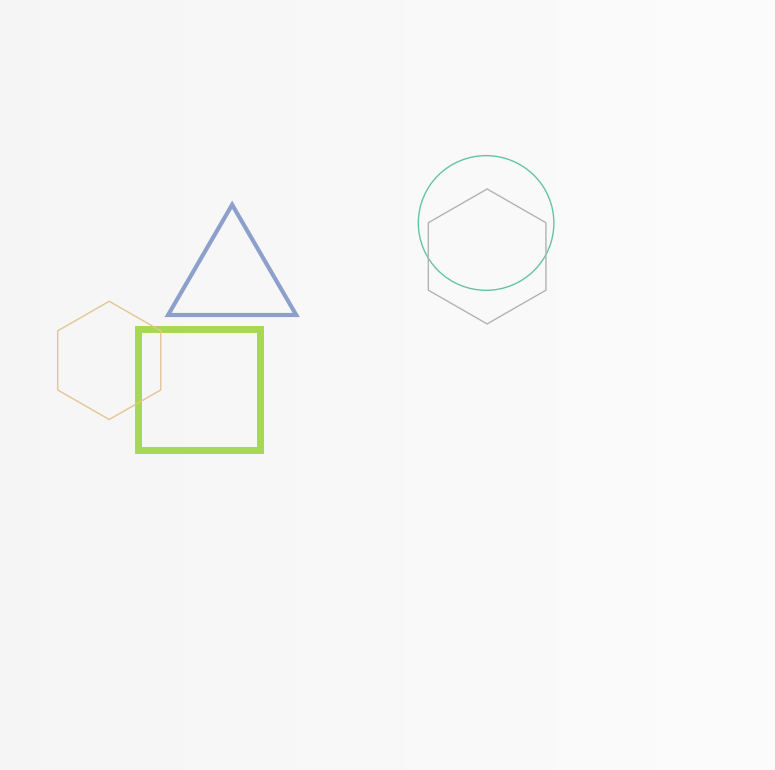[{"shape": "circle", "thickness": 0.5, "radius": 0.44, "center": [0.627, 0.71]}, {"shape": "triangle", "thickness": 1.5, "radius": 0.48, "center": [0.3, 0.639]}, {"shape": "square", "thickness": 2.5, "radius": 0.4, "center": [0.257, 0.494]}, {"shape": "hexagon", "thickness": 0.5, "radius": 0.38, "center": [0.141, 0.532]}, {"shape": "hexagon", "thickness": 0.5, "radius": 0.44, "center": [0.629, 0.667]}]